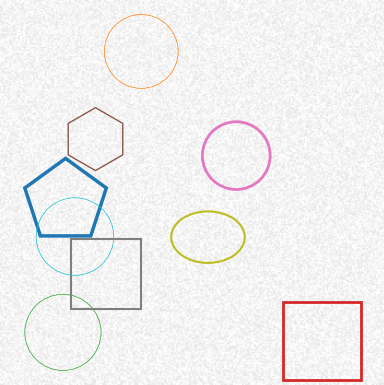[{"shape": "pentagon", "thickness": 2.5, "radius": 0.56, "center": [0.17, 0.477]}, {"shape": "circle", "thickness": 0.5, "radius": 0.48, "center": [0.367, 0.866]}, {"shape": "circle", "thickness": 0.5, "radius": 0.49, "center": [0.163, 0.137]}, {"shape": "square", "thickness": 2, "radius": 0.51, "center": [0.837, 0.114]}, {"shape": "hexagon", "thickness": 1, "radius": 0.41, "center": [0.248, 0.639]}, {"shape": "circle", "thickness": 2, "radius": 0.44, "center": [0.614, 0.596]}, {"shape": "square", "thickness": 1.5, "radius": 0.46, "center": [0.276, 0.289]}, {"shape": "oval", "thickness": 1.5, "radius": 0.48, "center": [0.54, 0.384]}, {"shape": "circle", "thickness": 0.5, "radius": 0.5, "center": [0.195, 0.386]}]